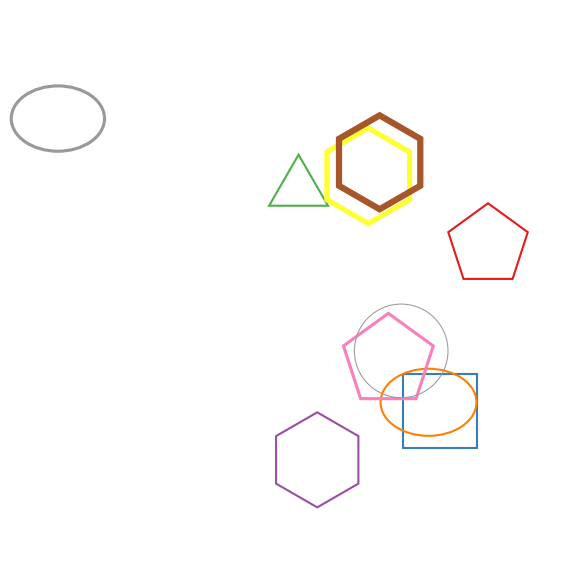[{"shape": "pentagon", "thickness": 1, "radius": 0.36, "center": [0.845, 0.575]}, {"shape": "square", "thickness": 1, "radius": 0.32, "center": [0.762, 0.287]}, {"shape": "triangle", "thickness": 1, "radius": 0.29, "center": [0.517, 0.672]}, {"shape": "hexagon", "thickness": 1, "radius": 0.41, "center": [0.549, 0.203]}, {"shape": "oval", "thickness": 1, "radius": 0.42, "center": [0.742, 0.303]}, {"shape": "hexagon", "thickness": 2.5, "radius": 0.41, "center": [0.638, 0.695]}, {"shape": "hexagon", "thickness": 3, "radius": 0.41, "center": [0.657, 0.718]}, {"shape": "pentagon", "thickness": 1.5, "radius": 0.41, "center": [0.672, 0.375]}, {"shape": "circle", "thickness": 0.5, "radius": 0.41, "center": [0.695, 0.392]}, {"shape": "oval", "thickness": 1.5, "radius": 0.4, "center": [0.1, 0.794]}]